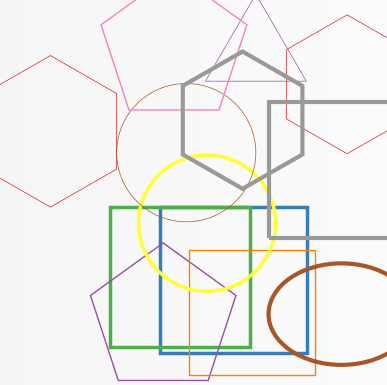[{"shape": "hexagon", "thickness": 0.5, "radius": 0.9, "center": [0.896, 0.781]}, {"shape": "hexagon", "thickness": 0.5, "radius": 0.98, "center": [0.13, 0.659]}, {"shape": "square", "thickness": 2.5, "radius": 0.95, "center": [0.603, 0.273]}, {"shape": "square", "thickness": 2.5, "radius": 0.91, "center": [0.465, 0.281]}, {"shape": "triangle", "thickness": 0.5, "radius": 0.75, "center": [0.66, 0.864]}, {"shape": "pentagon", "thickness": 1, "radius": 0.99, "center": [0.421, 0.172]}, {"shape": "square", "thickness": 1, "radius": 0.81, "center": [0.65, 0.188]}, {"shape": "circle", "thickness": 2.5, "radius": 0.88, "center": [0.534, 0.42]}, {"shape": "oval", "thickness": 3, "radius": 0.94, "center": [0.881, 0.184]}, {"shape": "circle", "thickness": 0.5, "radius": 0.9, "center": [0.481, 0.604]}, {"shape": "pentagon", "thickness": 1, "radius": 0.99, "center": [0.449, 0.874]}, {"shape": "square", "thickness": 3, "radius": 0.88, "center": [0.87, 0.558]}, {"shape": "hexagon", "thickness": 3, "radius": 0.89, "center": [0.626, 0.688]}]